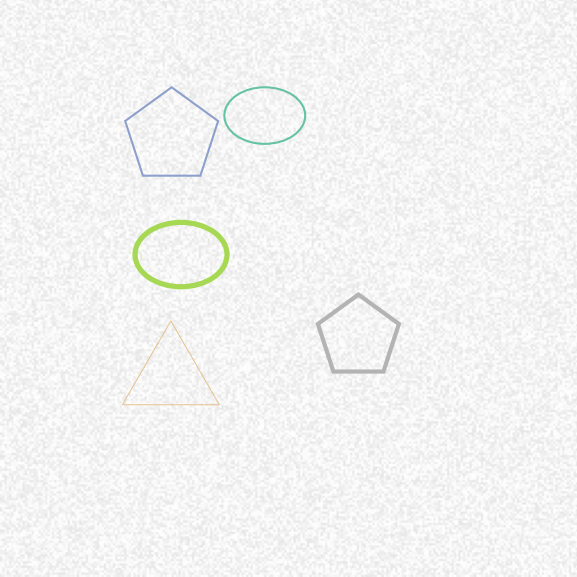[{"shape": "oval", "thickness": 1, "radius": 0.35, "center": [0.458, 0.799]}, {"shape": "pentagon", "thickness": 1, "radius": 0.42, "center": [0.297, 0.763]}, {"shape": "oval", "thickness": 2.5, "radius": 0.4, "center": [0.313, 0.558]}, {"shape": "triangle", "thickness": 0.5, "radius": 0.48, "center": [0.296, 0.347]}, {"shape": "pentagon", "thickness": 2, "radius": 0.37, "center": [0.621, 0.415]}]